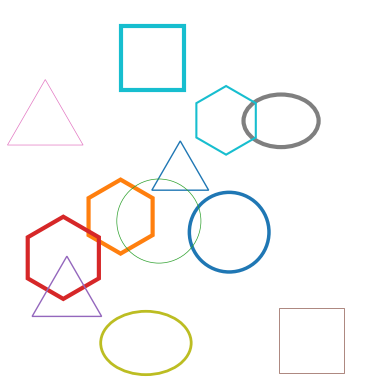[{"shape": "circle", "thickness": 2.5, "radius": 0.52, "center": [0.595, 0.397]}, {"shape": "triangle", "thickness": 1, "radius": 0.43, "center": [0.468, 0.549]}, {"shape": "hexagon", "thickness": 3, "radius": 0.48, "center": [0.313, 0.437]}, {"shape": "circle", "thickness": 0.5, "radius": 0.55, "center": [0.413, 0.426]}, {"shape": "hexagon", "thickness": 3, "radius": 0.53, "center": [0.164, 0.33]}, {"shape": "triangle", "thickness": 1, "radius": 0.52, "center": [0.174, 0.23]}, {"shape": "square", "thickness": 0.5, "radius": 0.42, "center": [0.81, 0.117]}, {"shape": "triangle", "thickness": 0.5, "radius": 0.57, "center": [0.118, 0.68]}, {"shape": "oval", "thickness": 3, "radius": 0.49, "center": [0.73, 0.686]}, {"shape": "oval", "thickness": 2, "radius": 0.59, "center": [0.379, 0.109]}, {"shape": "hexagon", "thickness": 1.5, "radius": 0.45, "center": [0.587, 0.687]}, {"shape": "square", "thickness": 3, "radius": 0.41, "center": [0.396, 0.849]}]